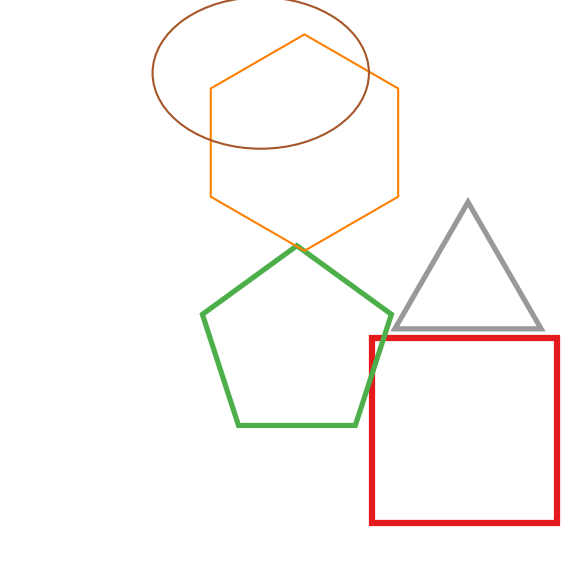[{"shape": "square", "thickness": 3, "radius": 0.8, "center": [0.805, 0.254]}, {"shape": "pentagon", "thickness": 2.5, "radius": 0.86, "center": [0.514, 0.402]}, {"shape": "hexagon", "thickness": 1, "radius": 0.94, "center": [0.527, 0.752]}, {"shape": "oval", "thickness": 1, "radius": 0.94, "center": [0.452, 0.873]}, {"shape": "triangle", "thickness": 2.5, "radius": 0.73, "center": [0.81, 0.503]}]